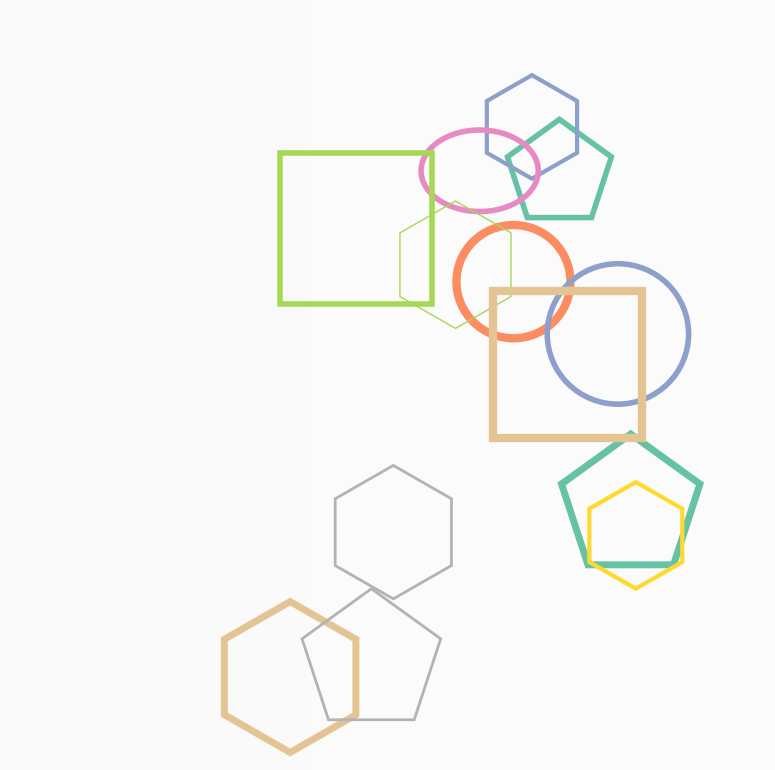[{"shape": "pentagon", "thickness": 2.5, "radius": 0.47, "center": [0.814, 0.342]}, {"shape": "pentagon", "thickness": 2, "radius": 0.35, "center": [0.722, 0.774]}, {"shape": "circle", "thickness": 3, "radius": 0.37, "center": [0.662, 0.634]}, {"shape": "circle", "thickness": 2, "radius": 0.46, "center": [0.797, 0.566]}, {"shape": "hexagon", "thickness": 1.5, "radius": 0.34, "center": [0.686, 0.835]}, {"shape": "oval", "thickness": 2, "radius": 0.38, "center": [0.619, 0.778]}, {"shape": "square", "thickness": 2, "radius": 0.49, "center": [0.46, 0.703]}, {"shape": "hexagon", "thickness": 0.5, "radius": 0.41, "center": [0.588, 0.656]}, {"shape": "hexagon", "thickness": 1.5, "radius": 0.35, "center": [0.82, 0.305]}, {"shape": "hexagon", "thickness": 2.5, "radius": 0.49, "center": [0.374, 0.121]}, {"shape": "square", "thickness": 3, "radius": 0.48, "center": [0.733, 0.527]}, {"shape": "hexagon", "thickness": 1, "radius": 0.43, "center": [0.508, 0.309]}, {"shape": "pentagon", "thickness": 1, "radius": 0.47, "center": [0.479, 0.141]}]